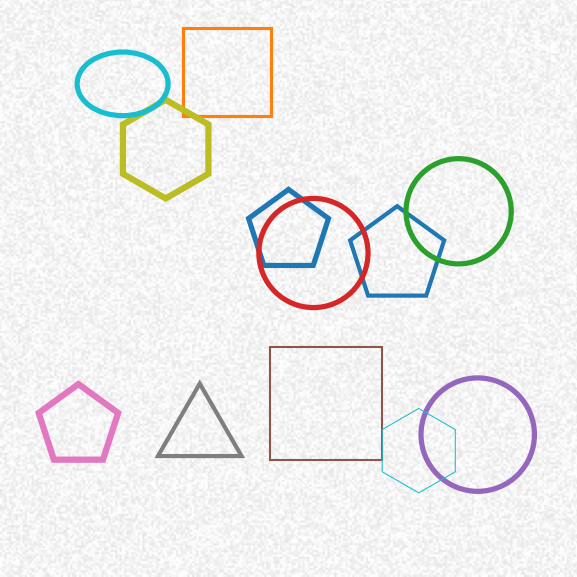[{"shape": "pentagon", "thickness": 2, "radius": 0.43, "center": [0.688, 0.556]}, {"shape": "pentagon", "thickness": 2.5, "radius": 0.36, "center": [0.5, 0.598]}, {"shape": "square", "thickness": 1.5, "radius": 0.38, "center": [0.393, 0.874]}, {"shape": "circle", "thickness": 2.5, "radius": 0.46, "center": [0.794, 0.633]}, {"shape": "circle", "thickness": 2.5, "radius": 0.47, "center": [0.543, 0.561]}, {"shape": "circle", "thickness": 2.5, "radius": 0.49, "center": [0.827, 0.247]}, {"shape": "square", "thickness": 1, "radius": 0.49, "center": [0.564, 0.301]}, {"shape": "pentagon", "thickness": 3, "radius": 0.36, "center": [0.136, 0.262]}, {"shape": "triangle", "thickness": 2, "radius": 0.42, "center": [0.346, 0.251]}, {"shape": "hexagon", "thickness": 3, "radius": 0.43, "center": [0.287, 0.741]}, {"shape": "hexagon", "thickness": 0.5, "radius": 0.37, "center": [0.725, 0.219]}, {"shape": "oval", "thickness": 2.5, "radius": 0.39, "center": [0.212, 0.854]}]